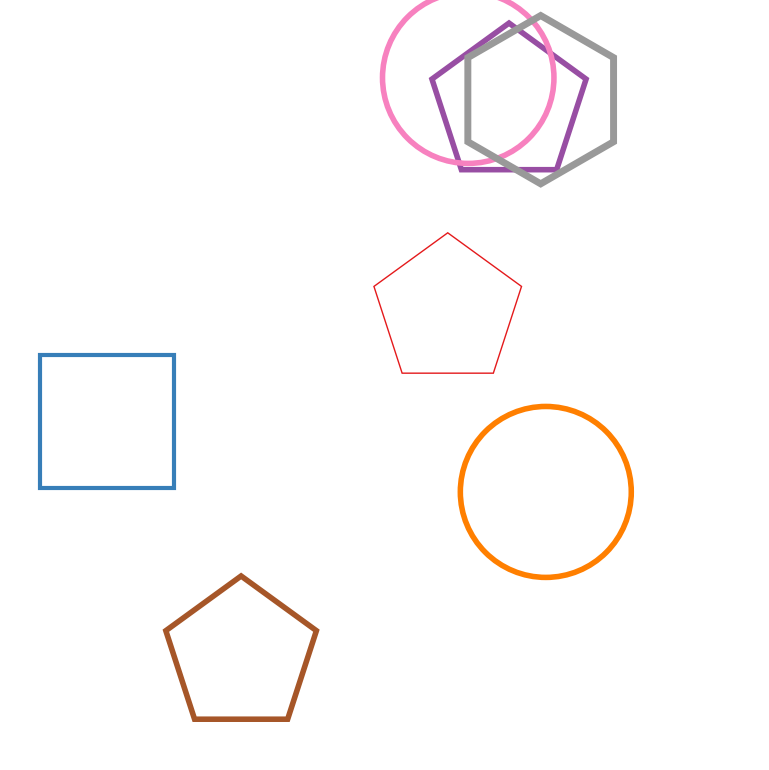[{"shape": "pentagon", "thickness": 0.5, "radius": 0.5, "center": [0.581, 0.597]}, {"shape": "square", "thickness": 1.5, "radius": 0.43, "center": [0.139, 0.453]}, {"shape": "pentagon", "thickness": 2, "radius": 0.53, "center": [0.661, 0.865]}, {"shape": "circle", "thickness": 2, "radius": 0.56, "center": [0.709, 0.361]}, {"shape": "pentagon", "thickness": 2, "radius": 0.51, "center": [0.313, 0.149]}, {"shape": "circle", "thickness": 2, "radius": 0.56, "center": [0.608, 0.899]}, {"shape": "hexagon", "thickness": 2.5, "radius": 0.55, "center": [0.702, 0.871]}]